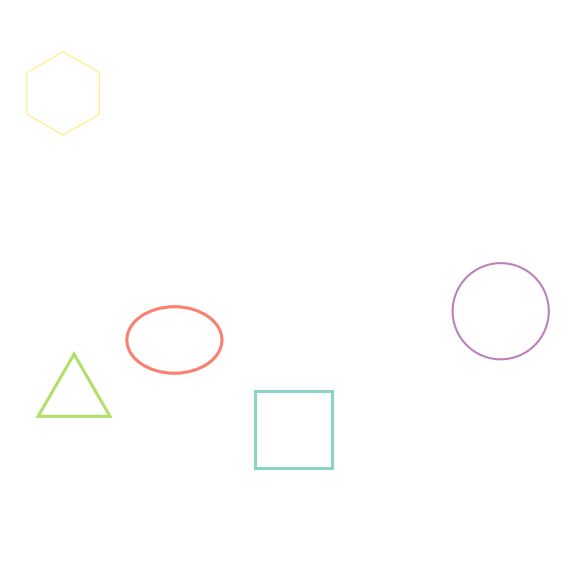[{"shape": "square", "thickness": 1.5, "radius": 0.33, "center": [0.507, 0.255]}, {"shape": "oval", "thickness": 1.5, "radius": 0.41, "center": [0.302, 0.41]}, {"shape": "triangle", "thickness": 1.5, "radius": 0.36, "center": [0.128, 0.314]}, {"shape": "circle", "thickness": 1, "radius": 0.42, "center": [0.867, 0.46]}, {"shape": "hexagon", "thickness": 0.5, "radius": 0.36, "center": [0.109, 0.837]}]